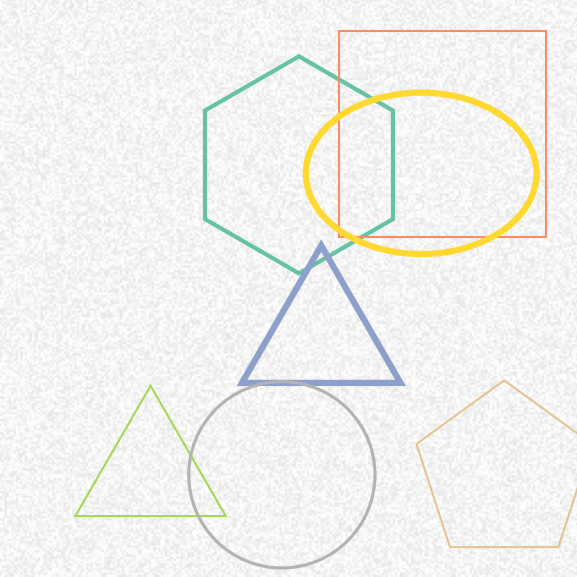[{"shape": "hexagon", "thickness": 2, "radius": 0.94, "center": [0.518, 0.714]}, {"shape": "square", "thickness": 1, "radius": 0.89, "center": [0.766, 0.767]}, {"shape": "triangle", "thickness": 3, "radius": 0.79, "center": [0.556, 0.415]}, {"shape": "triangle", "thickness": 1, "radius": 0.75, "center": [0.261, 0.181]}, {"shape": "oval", "thickness": 3, "radius": 1.0, "center": [0.729, 0.699]}, {"shape": "pentagon", "thickness": 1, "radius": 0.8, "center": [0.873, 0.181]}, {"shape": "circle", "thickness": 1.5, "radius": 0.81, "center": [0.488, 0.177]}]